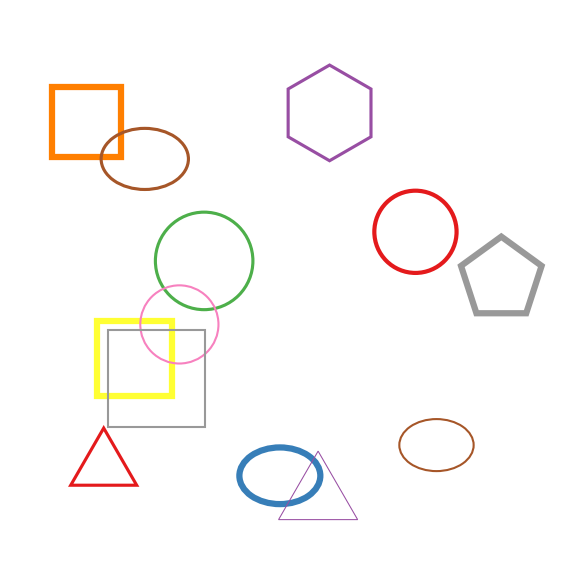[{"shape": "circle", "thickness": 2, "radius": 0.36, "center": [0.719, 0.598]}, {"shape": "triangle", "thickness": 1.5, "radius": 0.33, "center": [0.18, 0.192]}, {"shape": "oval", "thickness": 3, "radius": 0.35, "center": [0.485, 0.175]}, {"shape": "circle", "thickness": 1.5, "radius": 0.42, "center": [0.354, 0.547]}, {"shape": "hexagon", "thickness": 1.5, "radius": 0.41, "center": [0.571, 0.804]}, {"shape": "triangle", "thickness": 0.5, "radius": 0.4, "center": [0.551, 0.139]}, {"shape": "square", "thickness": 3, "radius": 0.3, "center": [0.15, 0.788]}, {"shape": "square", "thickness": 3, "radius": 0.33, "center": [0.233, 0.379]}, {"shape": "oval", "thickness": 1.5, "radius": 0.38, "center": [0.251, 0.724]}, {"shape": "oval", "thickness": 1, "radius": 0.32, "center": [0.756, 0.228]}, {"shape": "circle", "thickness": 1, "radius": 0.34, "center": [0.311, 0.437]}, {"shape": "square", "thickness": 1, "radius": 0.42, "center": [0.27, 0.344]}, {"shape": "pentagon", "thickness": 3, "radius": 0.37, "center": [0.868, 0.516]}]